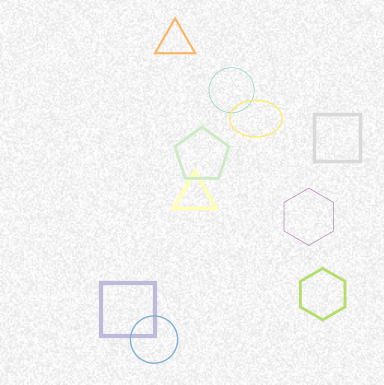[{"shape": "circle", "thickness": 0.5, "radius": 0.29, "center": [0.602, 0.766]}, {"shape": "triangle", "thickness": 2.5, "radius": 0.32, "center": [0.506, 0.491]}, {"shape": "square", "thickness": 3, "radius": 0.35, "center": [0.333, 0.196]}, {"shape": "circle", "thickness": 1, "radius": 0.31, "center": [0.4, 0.118]}, {"shape": "triangle", "thickness": 1.5, "radius": 0.3, "center": [0.455, 0.892]}, {"shape": "hexagon", "thickness": 2, "radius": 0.33, "center": [0.838, 0.236]}, {"shape": "square", "thickness": 2.5, "radius": 0.3, "center": [0.874, 0.643]}, {"shape": "hexagon", "thickness": 0.5, "radius": 0.37, "center": [0.802, 0.437]}, {"shape": "pentagon", "thickness": 2, "radius": 0.37, "center": [0.525, 0.596]}, {"shape": "oval", "thickness": 1, "radius": 0.34, "center": [0.665, 0.692]}]